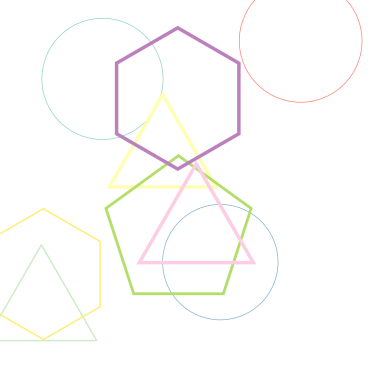[{"shape": "circle", "thickness": 0.5, "radius": 0.79, "center": [0.266, 0.795]}, {"shape": "triangle", "thickness": 2.5, "radius": 0.8, "center": [0.422, 0.594]}, {"shape": "circle", "thickness": 0.5, "radius": 0.8, "center": [0.781, 0.894]}, {"shape": "circle", "thickness": 0.5, "radius": 0.75, "center": [0.572, 0.319]}, {"shape": "pentagon", "thickness": 2, "radius": 0.99, "center": [0.464, 0.397]}, {"shape": "triangle", "thickness": 2.5, "radius": 0.85, "center": [0.51, 0.403]}, {"shape": "hexagon", "thickness": 2.5, "radius": 0.92, "center": [0.462, 0.744]}, {"shape": "triangle", "thickness": 1, "radius": 0.83, "center": [0.108, 0.198]}, {"shape": "hexagon", "thickness": 1, "radius": 0.85, "center": [0.113, 0.288]}]